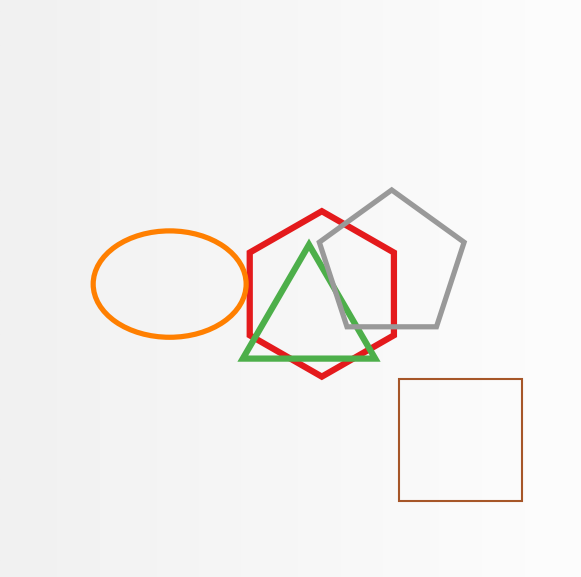[{"shape": "hexagon", "thickness": 3, "radius": 0.72, "center": [0.554, 0.49]}, {"shape": "triangle", "thickness": 3, "radius": 0.66, "center": [0.532, 0.444]}, {"shape": "oval", "thickness": 2.5, "radius": 0.66, "center": [0.292, 0.507]}, {"shape": "square", "thickness": 1, "radius": 0.53, "center": [0.792, 0.237]}, {"shape": "pentagon", "thickness": 2.5, "radius": 0.65, "center": [0.674, 0.539]}]